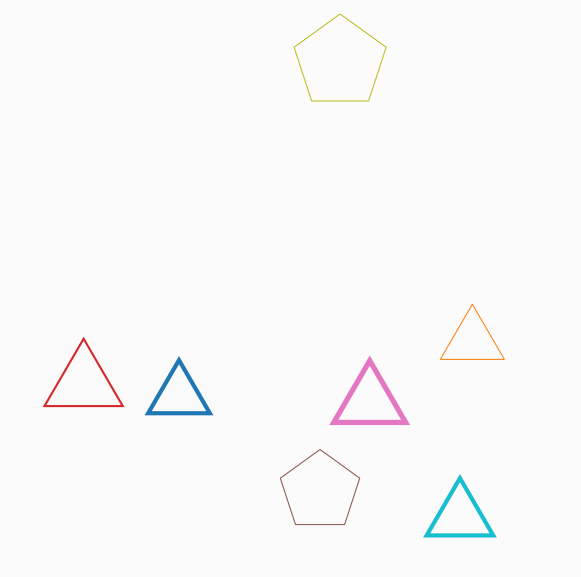[{"shape": "triangle", "thickness": 2, "radius": 0.31, "center": [0.308, 0.314]}, {"shape": "triangle", "thickness": 0.5, "radius": 0.32, "center": [0.813, 0.409]}, {"shape": "triangle", "thickness": 1, "radius": 0.39, "center": [0.144, 0.335]}, {"shape": "pentagon", "thickness": 0.5, "radius": 0.36, "center": [0.551, 0.149]}, {"shape": "triangle", "thickness": 2.5, "radius": 0.36, "center": [0.636, 0.303]}, {"shape": "pentagon", "thickness": 0.5, "radius": 0.42, "center": [0.585, 0.892]}, {"shape": "triangle", "thickness": 2, "radius": 0.33, "center": [0.791, 0.105]}]